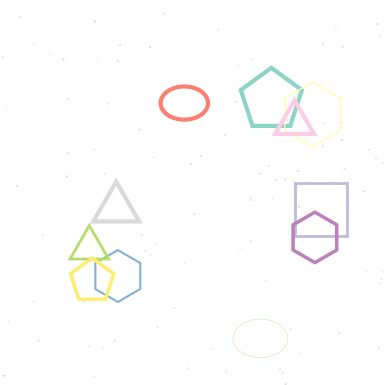[{"shape": "pentagon", "thickness": 3, "radius": 0.42, "center": [0.705, 0.74]}, {"shape": "hexagon", "thickness": 1, "radius": 0.42, "center": [0.812, 0.703]}, {"shape": "square", "thickness": 2, "radius": 0.34, "center": [0.834, 0.456]}, {"shape": "oval", "thickness": 3, "radius": 0.31, "center": [0.479, 0.732]}, {"shape": "hexagon", "thickness": 1.5, "radius": 0.34, "center": [0.306, 0.283]}, {"shape": "triangle", "thickness": 2, "radius": 0.29, "center": [0.232, 0.356]}, {"shape": "triangle", "thickness": 3, "radius": 0.29, "center": [0.765, 0.681]}, {"shape": "triangle", "thickness": 3, "radius": 0.34, "center": [0.302, 0.459]}, {"shape": "hexagon", "thickness": 2.5, "radius": 0.33, "center": [0.818, 0.383]}, {"shape": "oval", "thickness": 0.5, "radius": 0.36, "center": [0.676, 0.121]}, {"shape": "pentagon", "thickness": 2.5, "radius": 0.29, "center": [0.239, 0.271]}]